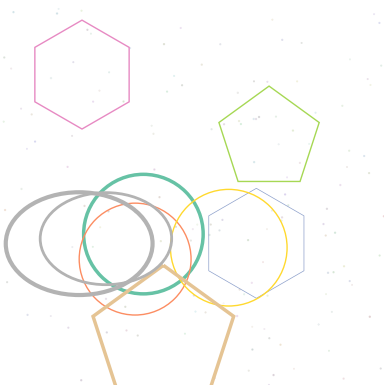[{"shape": "circle", "thickness": 2.5, "radius": 0.78, "center": [0.372, 0.392]}, {"shape": "circle", "thickness": 1, "radius": 0.73, "center": [0.351, 0.327]}, {"shape": "hexagon", "thickness": 0.5, "radius": 0.71, "center": [0.666, 0.368]}, {"shape": "hexagon", "thickness": 1, "radius": 0.71, "center": [0.213, 0.806]}, {"shape": "pentagon", "thickness": 1, "radius": 0.68, "center": [0.699, 0.639]}, {"shape": "circle", "thickness": 1, "radius": 0.76, "center": [0.594, 0.357]}, {"shape": "pentagon", "thickness": 2.5, "radius": 0.96, "center": [0.424, 0.119]}, {"shape": "oval", "thickness": 2, "radius": 0.85, "center": [0.275, 0.38]}, {"shape": "oval", "thickness": 3, "radius": 0.95, "center": [0.206, 0.367]}]